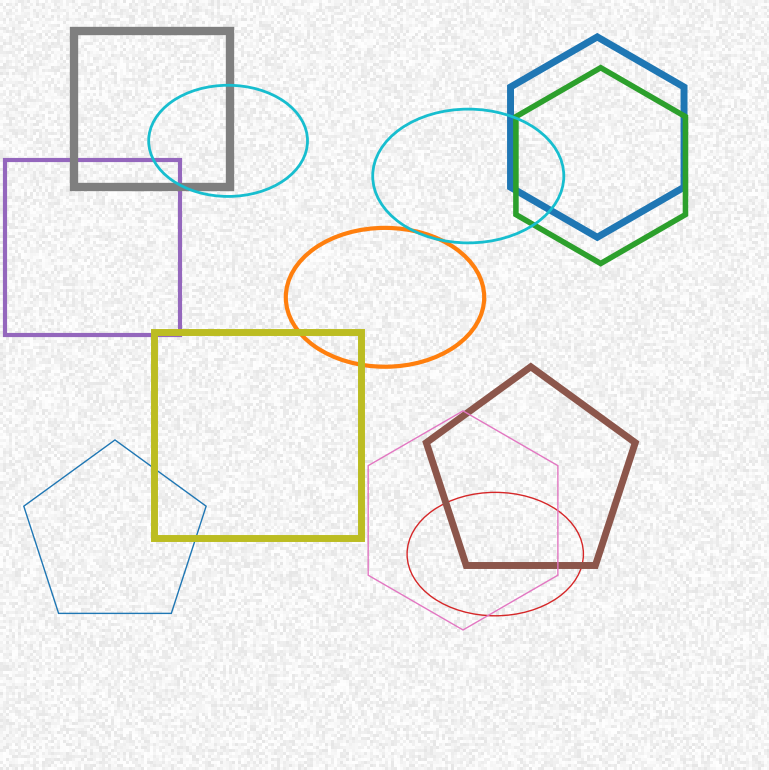[{"shape": "hexagon", "thickness": 2.5, "radius": 0.65, "center": [0.776, 0.822]}, {"shape": "pentagon", "thickness": 0.5, "radius": 0.62, "center": [0.149, 0.304]}, {"shape": "oval", "thickness": 1.5, "radius": 0.64, "center": [0.5, 0.614]}, {"shape": "hexagon", "thickness": 2, "radius": 0.64, "center": [0.78, 0.785]}, {"shape": "oval", "thickness": 0.5, "radius": 0.57, "center": [0.643, 0.28]}, {"shape": "square", "thickness": 1.5, "radius": 0.57, "center": [0.12, 0.679]}, {"shape": "pentagon", "thickness": 2.5, "radius": 0.71, "center": [0.689, 0.381]}, {"shape": "hexagon", "thickness": 0.5, "radius": 0.71, "center": [0.601, 0.324]}, {"shape": "square", "thickness": 3, "radius": 0.51, "center": [0.197, 0.859]}, {"shape": "square", "thickness": 2.5, "radius": 0.67, "center": [0.334, 0.435]}, {"shape": "oval", "thickness": 1, "radius": 0.62, "center": [0.608, 0.771]}, {"shape": "oval", "thickness": 1, "radius": 0.52, "center": [0.296, 0.817]}]